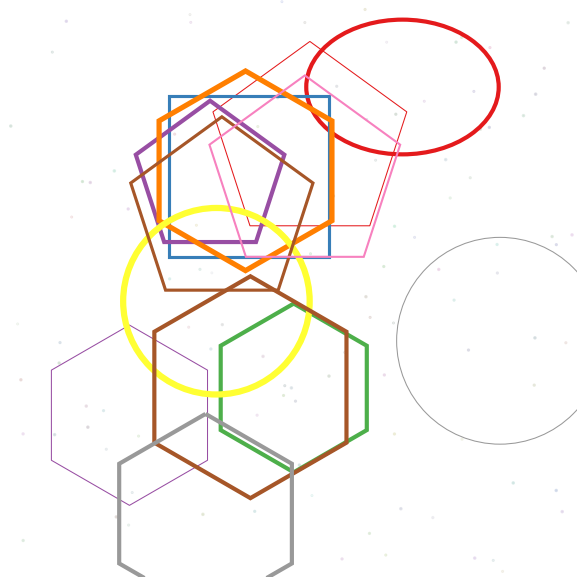[{"shape": "oval", "thickness": 2, "radius": 0.83, "center": [0.697, 0.848]}, {"shape": "pentagon", "thickness": 0.5, "radius": 0.88, "center": [0.537, 0.751]}, {"shape": "square", "thickness": 1.5, "radius": 0.69, "center": [0.431, 0.694]}, {"shape": "hexagon", "thickness": 2, "radius": 0.73, "center": [0.509, 0.327]}, {"shape": "pentagon", "thickness": 2, "radius": 0.68, "center": [0.364, 0.689]}, {"shape": "hexagon", "thickness": 0.5, "radius": 0.78, "center": [0.224, 0.28]}, {"shape": "hexagon", "thickness": 2.5, "radius": 0.86, "center": [0.425, 0.703]}, {"shape": "circle", "thickness": 3, "radius": 0.81, "center": [0.375, 0.478]}, {"shape": "pentagon", "thickness": 1.5, "radius": 0.83, "center": [0.384, 0.631]}, {"shape": "hexagon", "thickness": 2, "radius": 0.96, "center": [0.434, 0.329]}, {"shape": "pentagon", "thickness": 1, "radius": 0.87, "center": [0.528, 0.695]}, {"shape": "hexagon", "thickness": 2, "radius": 0.86, "center": [0.356, 0.11]}, {"shape": "circle", "thickness": 0.5, "radius": 0.9, "center": [0.866, 0.409]}]